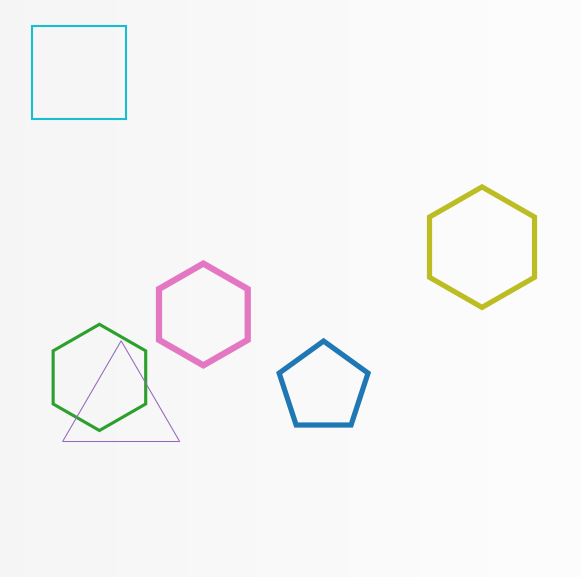[{"shape": "pentagon", "thickness": 2.5, "radius": 0.4, "center": [0.557, 0.328]}, {"shape": "hexagon", "thickness": 1.5, "radius": 0.46, "center": [0.171, 0.346]}, {"shape": "triangle", "thickness": 0.5, "radius": 0.58, "center": [0.208, 0.293]}, {"shape": "hexagon", "thickness": 3, "radius": 0.44, "center": [0.35, 0.455]}, {"shape": "hexagon", "thickness": 2.5, "radius": 0.52, "center": [0.829, 0.571]}, {"shape": "square", "thickness": 1, "radius": 0.4, "center": [0.136, 0.873]}]